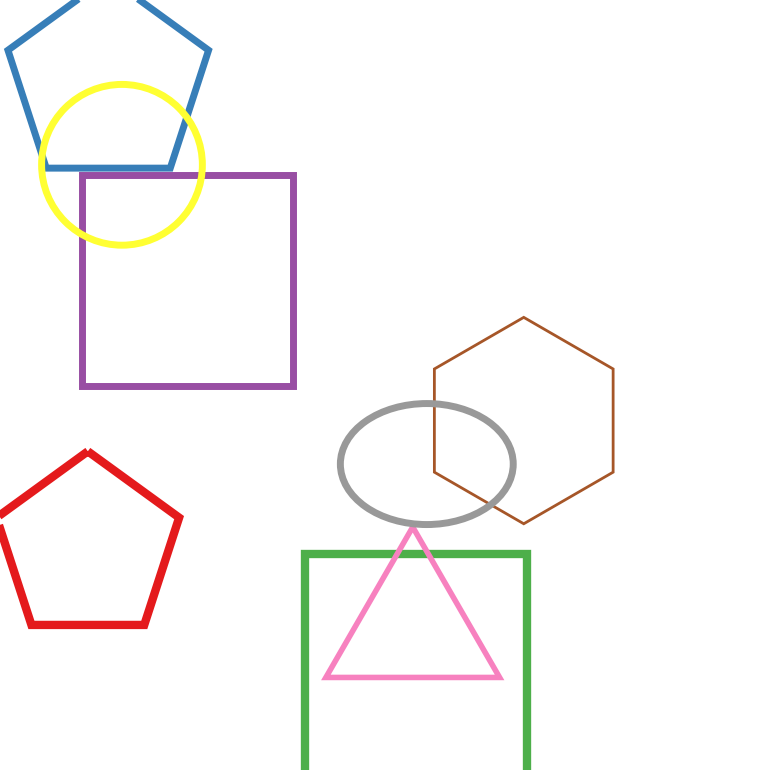[{"shape": "pentagon", "thickness": 3, "radius": 0.62, "center": [0.114, 0.289]}, {"shape": "pentagon", "thickness": 2.5, "radius": 0.68, "center": [0.141, 0.892]}, {"shape": "square", "thickness": 3, "radius": 0.72, "center": [0.54, 0.137]}, {"shape": "square", "thickness": 2.5, "radius": 0.69, "center": [0.244, 0.636]}, {"shape": "circle", "thickness": 2.5, "radius": 0.52, "center": [0.158, 0.786]}, {"shape": "hexagon", "thickness": 1, "radius": 0.67, "center": [0.68, 0.454]}, {"shape": "triangle", "thickness": 2, "radius": 0.65, "center": [0.536, 0.185]}, {"shape": "oval", "thickness": 2.5, "radius": 0.56, "center": [0.554, 0.397]}]